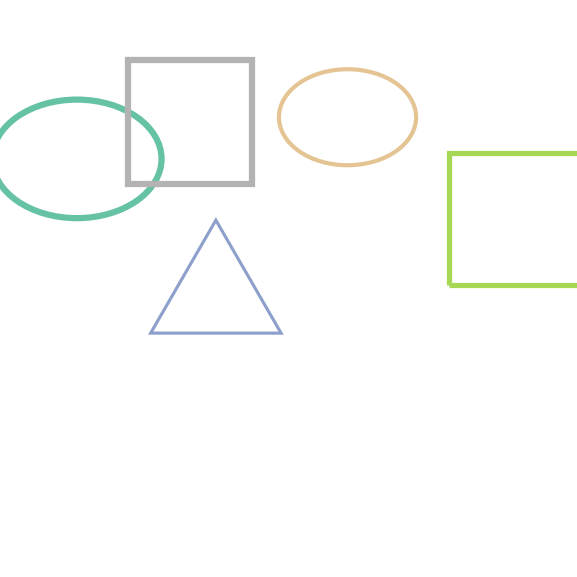[{"shape": "oval", "thickness": 3, "radius": 0.73, "center": [0.133, 0.724]}, {"shape": "triangle", "thickness": 1.5, "radius": 0.65, "center": [0.374, 0.487]}, {"shape": "square", "thickness": 2.5, "radius": 0.57, "center": [0.891, 0.62]}, {"shape": "oval", "thickness": 2, "radius": 0.59, "center": [0.602, 0.796]}, {"shape": "square", "thickness": 3, "radius": 0.54, "center": [0.329, 0.788]}]